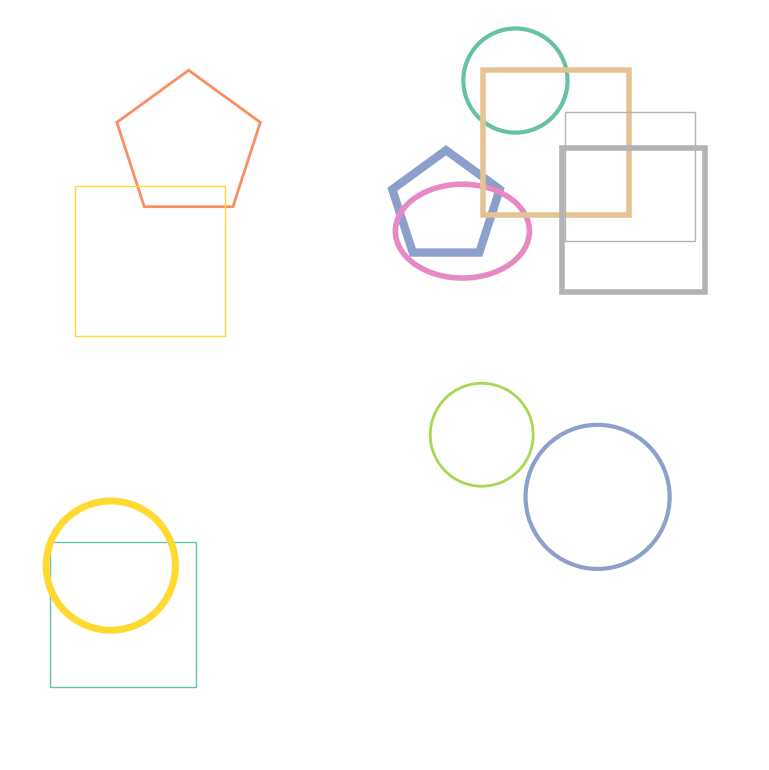[{"shape": "circle", "thickness": 1.5, "radius": 0.34, "center": [0.669, 0.895]}, {"shape": "square", "thickness": 0.5, "radius": 0.47, "center": [0.16, 0.202]}, {"shape": "pentagon", "thickness": 1, "radius": 0.49, "center": [0.245, 0.811]}, {"shape": "circle", "thickness": 1.5, "radius": 0.47, "center": [0.776, 0.355]}, {"shape": "pentagon", "thickness": 3, "radius": 0.37, "center": [0.579, 0.731]}, {"shape": "oval", "thickness": 2, "radius": 0.44, "center": [0.601, 0.7]}, {"shape": "circle", "thickness": 1, "radius": 0.33, "center": [0.626, 0.435]}, {"shape": "circle", "thickness": 2.5, "radius": 0.42, "center": [0.144, 0.265]}, {"shape": "square", "thickness": 0.5, "radius": 0.49, "center": [0.195, 0.661]}, {"shape": "square", "thickness": 2, "radius": 0.47, "center": [0.722, 0.815]}, {"shape": "square", "thickness": 0.5, "radius": 0.42, "center": [0.818, 0.771]}, {"shape": "square", "thickness": 2, "radius": 0.46, "center": [0.823, 0.714]}]